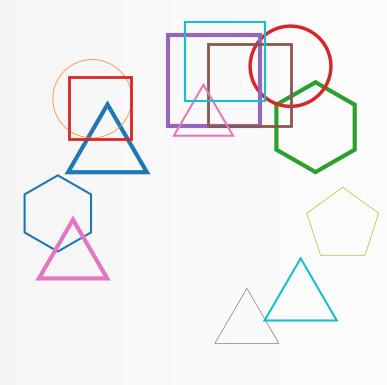[{"shape": "triangle", "thickness": 3, "radius": 0.59, "center": [0.277, 0.611]}, {"shape": "hexagon", "thickness": 1.5, "radius": 0.49, "center": [0.149, 0.446]}, {"shape": "circle", "thickness": 0.5, "radius": 0.51, "center": [0.238, 0.744]}, {"shape": "hexagon", "thickness": 3, "radius": 0.58, "center": [0.814, 0.67]}, {"shape": "circle", "thickness": 2.5, "radius": 0.52, "center": [0.75, 0.828]}, {"shape": "square", "thickness": 2, "radius": 0.4, "center": [0.258, 0.719]}, {"shape": "square", "thickness": 3, "radius": 0.59, "center": [0.552, 0.79]}, {"shape": "square", "thickness": 2, "radius": 0.53, "center": [0.644, 0.779]}, {"shape": "triangle", "thickness": 1.5, "radius": 0.44, "center": [0.525, 0.692]}, {"shape": "triangle", "thickness": 3, "radius": 0.51, "center": [0.189, 0.328]}, {"shape": "triangle", "thickness": 0.5, "radius": 0.48, "center": [0.637, 0.156]}, {"shape": "pentagon", "thickness": 0.5, "radius": 0.49, "center": [0.884, 0.416]}, {"shape": "triangle", "thickness": 1.5, "radius": 0.54, "center": [0.776, 0.221]}, {"shape": "square", "thickness": 1.5, "radius": 0.51, "center": [0.58, 0.841]}]